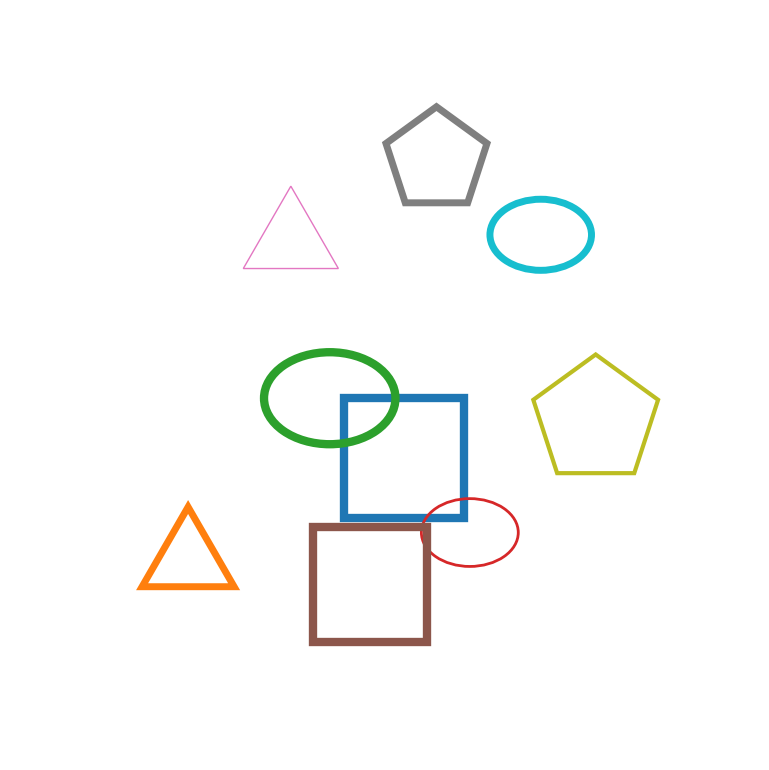[{"shape": "square", "thickness": 3, "radius": 0.39, "center": [0.525, 0.405]}, {"shape": "triangle", "thickness": 2.5, "radius": 0.35, "center": [0.244, 0.273]}, {"shape": "oval", "thickness": 3, "radius": 0.43, "center": [0.428, 0.483]}, {"shape": "oval", "thickness": 1, "radius": 0.31, "center": [0.61, 0.308]}, {"shape": "square", "thickness": 3, "radius": 0.37, "center": [0.481, 0.241]}, {"shape": "triangle", "thickness": 0.5, "radius": 0.36, "center": [0.378, 0.687]}, {"shape": "pentagon", "thickness": 2.5, "radius": 0.34, "center": [0.567, 0.792]}, {"shape": "pentagon", "thickness": 1.5, "radius": 0.43, "center": [0.774, 0.454]}, {"shape": "oval", "thickness": 2.5, "radius": 0.33, "center": [0.702, 0.695]}]